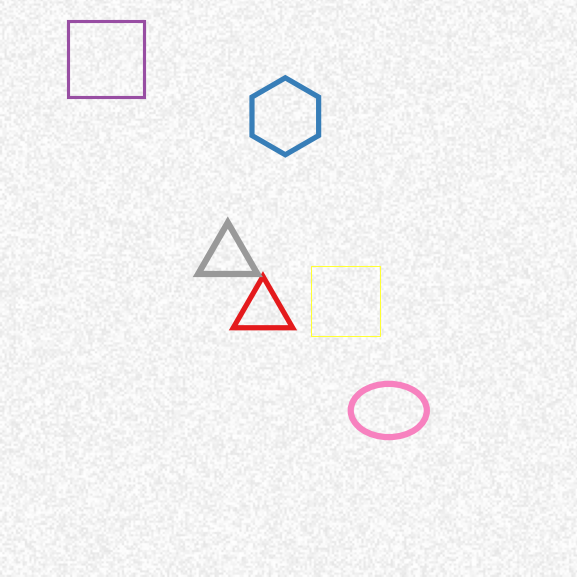[{"shape": "triangle", "thickness": 2.5, "radius": 0.3, "center": [0.455, 0.461]}, {"shape": "hexagon", "thickness": 2.5, "radius": 0.33, "center": [0.494, 0.798]}, {"shape": "square", "thickness": 1.5, "radius": 0.33, "center": [0.183, 0.896]}, {"shape": "square", "thickness": 0.5, "radius": 0.3, "center": [0.598, 0.478]}, {"shape": "oval", "thickness": 3, "radius": 0.33, "center": [0.673, 0.288]}, {"shape": "triangle", "thickness": 3, "radius": 0.3, "center": [0.394, 0.554]}]